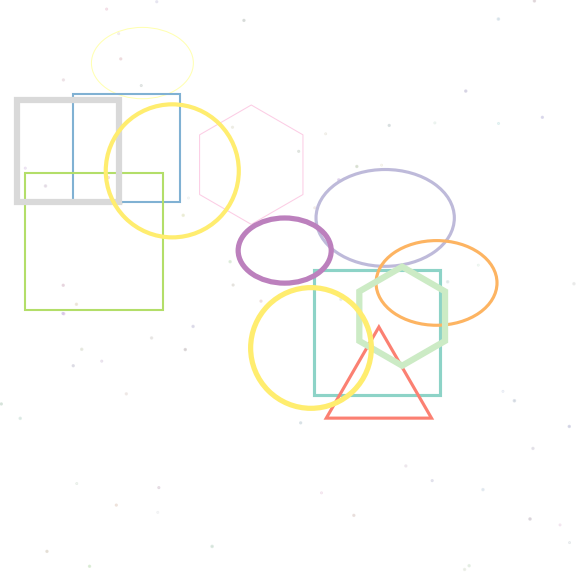[{"shape": "square", "thickness": 1.5, "radius": 0.54, "center": [0.653, 0.424]}, {"shape": "oval", "thickness": 0.5, "radius": 0.44, "center": [0.247, 0.89]}, {"shape": "oval", "thickness": 1.5, "radius": 0.6, "center": [0.667, 0.622]}, {"shape": "triangle", "thickness": 1.5, "radius": 0.53, "center": [0.656, 0.328]}, {"shape": "square", "thickness": 1, "radius": 0.47, "center": [0.219, 0.743]}, {"shape": "oval", "thickness": 1.5, "radius": 0.52, "center": [0.756, 0.509]}, {"shape": "square", "thickness": 1, "radius": 0.6, "center": [0.163, 0.581]}, {"shape": "hexagon", "thickness": 0.5, "radius": 0.52, "center": [0.435, 0.714]}, {"shape": "square", "thickness": 3, "radius": 0.44, "center": [0.118, 0.737]}, {"shape": "oval", "thickness": 2.5, "radius": 0.4, "center": [0.493, 0.565]}, {"shape": "hexagon", "thickness": 3, "radius": 0.43, "center": [0.696, 0.452]}, {"shape": "circle", "thickness": 2, "radius": 0.58, "center": [0.298, 0.703]}, {"shape": "circle", "thickness": 2.5, "radius": 0.52, "center": [0.539, 0.397]}]